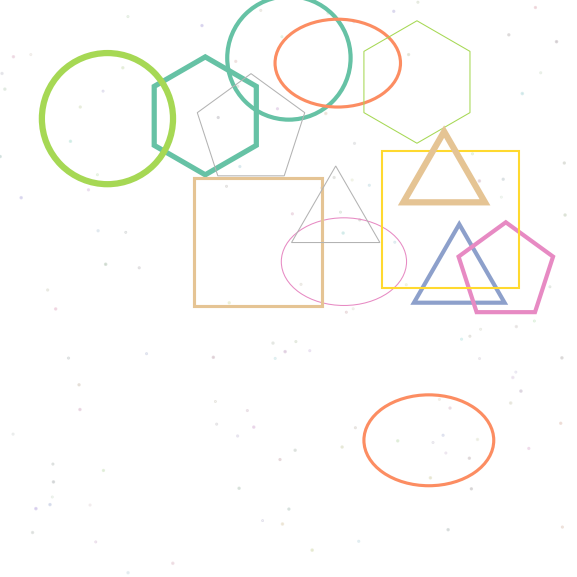[{"shape": "circle", "thickness": 2, "radius": 0.53, "center": [0.5, 0.899]}, {"shape": "hexagon", "thickness": 2.5, "radius": 0.51, "center": [0.355, 0.799]}, {"shape": "oval", "thickness": 1.5, "radius": 0.54, "center": [0.585, 0.89]}, {"shape": "oval", "thickness": 1.5, "radius": 0.56, "center": [0.743, 0.237]}, {"shape": "triangle", "thickness": 2, "radius": 0.45, "center": [0.795, 0.52]}, {"shape": "oval", "thickness": 0.5, "radius": 0.54, "center": [0.596, 0.546]}, {"shape": "pentagon", "thickness": 2, "radius": 0.43, "center": [0.876, 0.528]}, {"shape": "circle", "thickness": 3, "radius": 0.57, "center": [0.186, 0.794]}, {"shape": "hexagon", "thickness": 0.5, "radius": 0.53, "center": [0.722, 0.857]}, {"shape": "square", "thickness": 1, "radius": 0.59, "center": [0.78, 0.619]}, {"shape": "square", "thickness": 1.5, "radius": 0.55, "center": [0.447, 0.58]}, {"shape": "triangle", "thickness": 3, "radius": 0.41, "center": [0.769, 0.69]}, {"shape": "pentagon", "thickness": 0.5, "radius": 0.49, "center": [0.435, 0.774]}, {"shape": "triangle", "thickness": 0.5, "radius": 0.44, "center": [0.581, 0.623]}]